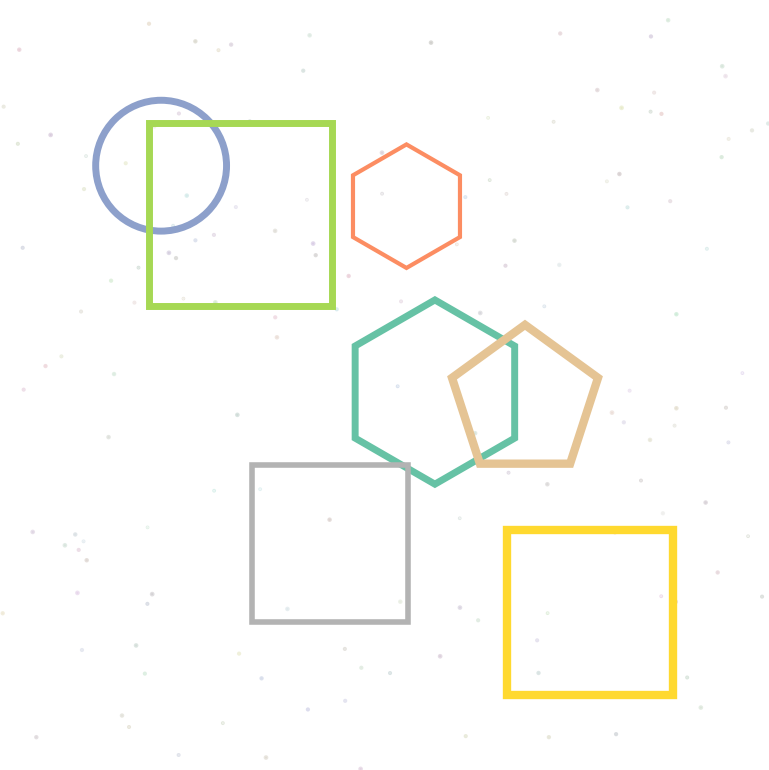[{"shape": "hexagon", "thickness": 2.5, "radius": 0.6, "center": [0.565, 0.491]}, {"shape": "hexagon", "thickness": 1.5, "radius": 0.4, "center": [0.528, 0.732]}, {"shape": "circle", "thickness": 2.5, "radius": 0.42, "center": [0.209, 0.785]}, {"shape": "square", "thickness": 2.5, "radius": 0.59, "center": [0.312, 0.722]}, {"shape": "square", "thickness": 3, "radius": 0.54, "center": [0.766, 0.205]}, {"shape": "pentagon", "thickness": 3, "radius": 0.5, "center": [0.682, 0.478]}, {"shape": "square", "thickness": 2, "radius": 0.51, "center": [0.428, 0.294]}]